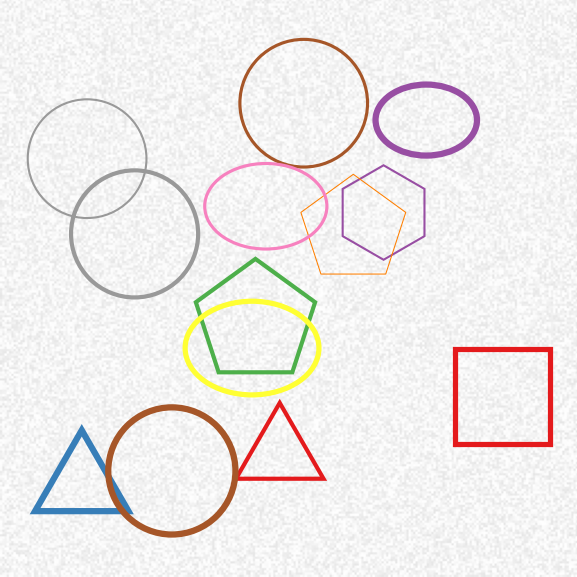[{"shape": "triangle", "thickness": 2, "radius": 0.44, "center": [0.484, 0.214]}, {"shape": "square", "thickness": 2.5, "radius": 0.41, "center": [0.871, 0.312]}, {"shape": "triangle", "thickness": 3, "radius": 0.47, "center": [0.142, 0.161]}, {"shape": "pentagon", "thickness": 2, "radius": 0.54, "center": [0.442, 0.442]}, {"shape": "hexagon", "thickness": 1, "radius": 0.41, "center": [0.664, 0.631]}, {"shape": "oval", "thickness": 3, "radius": 0.44, "center": [0.738, 0.791]}, {"shape": "pentagon", "thickness": 0.5, "radius": 0.48, "center": [0.612, 0.602]}, {"shape": "oval", "thickness": 2.5, "radius": 0.58, "center": [0.436, 0.396]}, {"shape": "circle", "thickness": 1.5, "radius": 0.55, "center": [0.526, 0.82]}, {"shape": "circle", "thickness": 3, "radius": 0.55, "center": [0.298, 0.184]}, {"shape": "oval", "thickness": 1.5, "radius": 0.53, "center": [0.46, 0.642]}, {"shape": "circle", "thickness": 1, "radius": 0.51, "center": [0.151, 0.724]}, {"shape": "circle", "thickness": 2, "radius": 0.55, "center": [0.233, 0.594]}]